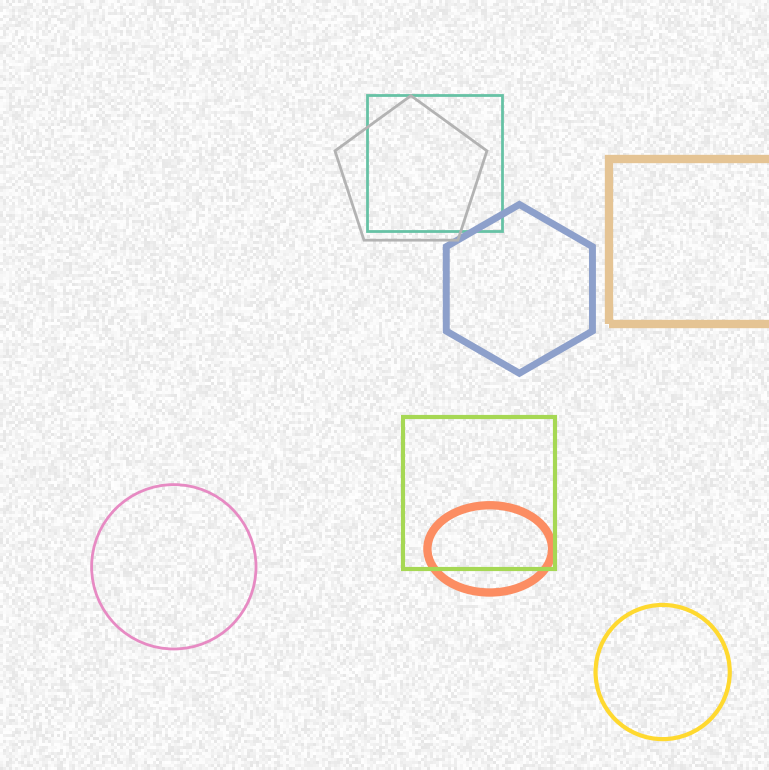[{"shape": "square", "thickness": 1, "radius": 0.44, "center": [0.564, 0.788]}, {"shape": "oval", "thickness": 3, "radius": 0.4, "center": [0.636, 0.287]}, {"shape": "hexagon", "thickness": 2.5, "radius": 0.55, "center": [0.674, 0.625]}, {"shape": "circle", "thickness": 1, "radius": 0.53, "center": [0.226, 0.264]}, {"shape": "square", "thickness": 1.5, "radius": 0.49, "center": [0.622, 0.36]}, {"shape": "circle", "thickness": 1.5, "radius": 0.44, "center": [0.861, 0.127]}, {"shape": "square", "thickness": 3, "radius": 0.53, "center": [0.898, 0.686]}, {"shape": "pentagon", "thickness": 1, "radius": 0.52, "center": [0.534, 0.772]}]